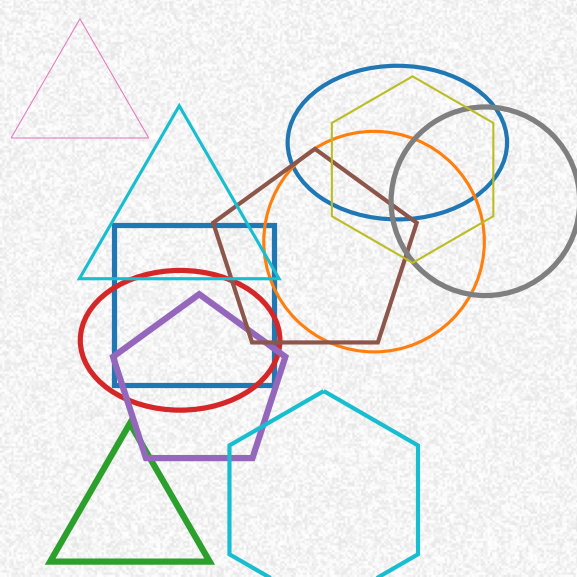[{"shape": "oval", "thickness": 2, "radius": 0.95, "center": [0.688, 0.752]}, {"shape": "square", "thickness": 2.5, "radius": 0.69, "center": [0.336, 0.47]}, {"shape": "circle", "thickness": 1.5, "radius": 0.95, "center": [0.648, 0.581]}, {"shape": "triangle", "thickness": 3, "radius": 0.8, "center": [0.225, 0.106]}, {"shape": "oval", "thickness": 2.5, "radius": 0.86, "center": [0.312, 0.41]}, {"shape": "pentagon", "thickness": 3, "radius": 0.78, "center": [0.345, 0.333]}, {"shape": "pentagon", "thickness": 2, "radius": 0.93, "center": [0.545, 0.556]}, {"shape": "triangle", "thickness": 0.5, "radius": 0.69, "center": [0.138, 0.829]}, {"shape": "circle", "thickness": 2.5, "radius": 0.82, "center": [0.841, 0.651]}, {"shape": "hexagon", "thickness": 1, "radius": 0.81, "center": [0.714, 0.705]}, {"shape": "triangle", "thickness": 1.5, "radius": 1.0, "center": [0.31, 0.616]}, {"shape": "hexagon", "thickness": 2, "radius": 0.94, "center": [0.561, 0.134]}]